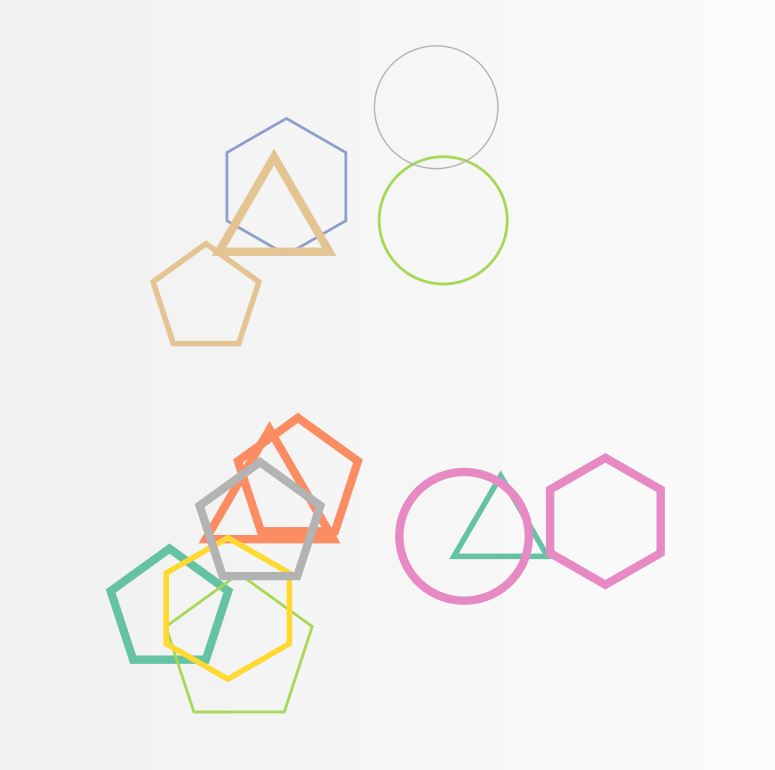[{"shape": "pentagon", "thickness": 3, "radius": 0.4, "center": [0.219, 0.208]}, {"shape": "triangle", "thickness": 2, "radius": 0.35, "center": [0.646, 0.312]}, {"shape": "pentagon", "thickness": 3, "radius": 0.41, "center": [0.384, 0.376]}, {"shape": "triangle", "thickness": 3, "radius": 0.48, "center": [0.348, 0.347]}, {"shape": "hexagon", "thickness": 1, "radius": 0.44, "center": [0.37, 0.758]}, {"shape": "hexagon", "thickness": 3, "radius": 0.41, "center": [0.781, 0.323]}, {"shape": "circle", "thickness": 3, "radius": 0.42, "center": [0.599, 0.303]}, {"shape": "circle", "thickness": 1, "radius": 0.41, "center": [0.572, 0.714]}, {"shape": "pentagon", "thickness": 1, "radius": 0.5, "center": [0.308, 0.156]}, {"shape": "hexagon", "thickness": 2, "radius": 0.46, "center": [0.294, 0.21]}, {"shape": "triangle", "thickness": 3, "radius": 0.41, "center": [0.354, 0.714]}, {"shape": "pentagon", "thickness": 2, "radius": 0.36, "center": [0.266, 0.612]}, {"shape": "pentagon", "thickness": 3, "radius": 0.41, "center": [0.335, 0.318]}, {"shape": "circle", "thickness": 0.5, "radius": 0.4, "center": [0.563, 0.861]}]